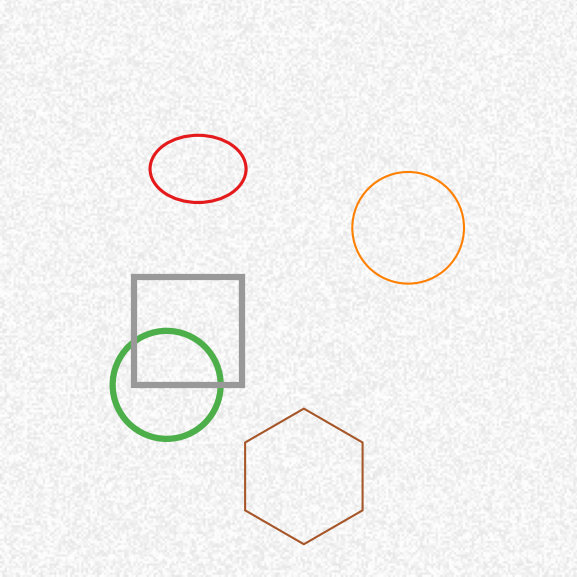[{"shape": "oval", "thickness": 1.5, "radius": 0.42, "center": [0.343, 0.707]}, {"shape": "circle", "thickness": 3, "radius": 0.47, "center": [0.289, 0.333]}, {"shape": "circle", "thickness": 1, "radius": 0.48, "center": [0.707, 0.605]}, {"shape": "hexagon", "thickness": 1, "radius": 0.59, "center": [0.526, 0.174]}, {"shape": "square", "thickness": 3, "radius": 0.47, "center": [0.326, 0.426]}]